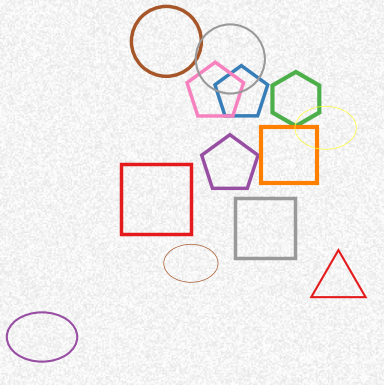[{"shape": "triangle", "thickness": 1.5, "radius": 0.41, "center": [0.879, 0.269]}, {"shape": "square", "thickness": 2.5, "radius": 0.46, "center": [0.405, 0.483]}, {"shape": "pentagon", "thickness": 2.5, "radius": 0.36, "center": [0.627, 0.757]}, {"shape": "hexagon", "thickness": 3, "radius": 0.35, "center": [0.769, 0.743]}, {"shape": "pentagon", "thickness": 2.5, "radius": 0.38, "center": [0.597, 0.573]}, {"shape": "oval", "thickness": 1.5, "radius": 0.46, "center": [0.109, 0.125]}, {"shape": "square", "thickness": 3, "radius": 0.36, "center": [0.751, 0.598]}, {"shape": "oval", "thickness": 0.5, "radius": 0.4, "center": [0.846, 0.668]}, {"shape": "circle", "thickness": 2.5, "radius": 0.45, "center": [0.432, 0.893]}, {"shape": "oval", "thickness": 0.5, "radius": 0.35, "center": [0.496, 0.316]}, {"shape": "pentagon", "thickness": 2.5, "radius": 0.39, "center": [0.559, 0.761]}, {"shape": "square", "thickness": 2.5, "radius": 0.4, "center": [0.688, 0.408]}, {"shape": "circle", "thickness": 1.5, "radius": 0.45, "center": [0.598, 0.847]}]